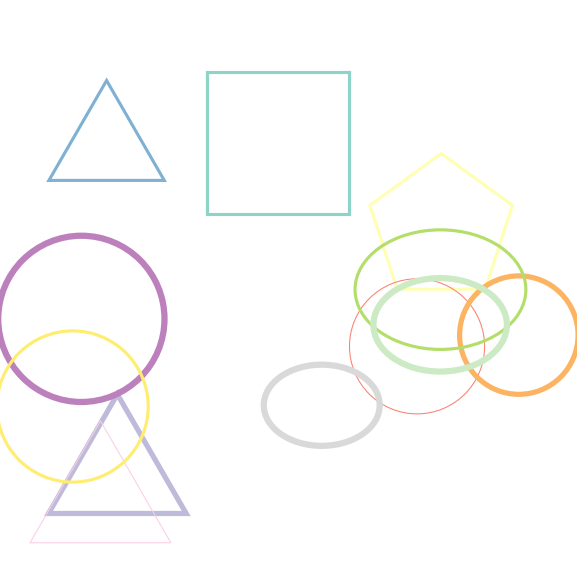[{"shape": "square", "thickness": 1.5, "radius": 0.61, "center": [0.481, 0.751]}, {"shape": "pentagon", "thickness": 1.5, "radius": 0.65, "center": [0.764, 0.604]}, {"shape": "triangle", "thickness": 2.5, "radius": 0.69, "center": [0.203, 0.179]}, {"shape": "circle", "thickness": 0.5, "radius": 0.58, "center": [0.722, 0.399]}, {"shape": "triangle", "thickness": 1.5, "radius": 0.58, "center": [0.185, 0.744]}, {"shape": "circle", "thickness": 2.5, "radius": 0.51, "center": [0.898, 0.419]}, {"shape": "oval", "thickness": 1.5, "radius": 0.74, "center": [0.763, 0.498]}, {"shape": "triangle", "thickness": 0.5, "radius": 0.7, "center": [0.174, 0.13]}, {"shape": "oval", "thickness": 3, "radius": 0.5, "center": [0.557, 0.297]}, {"shape": "circle", "thickness": 3, "radius": 0.72, "center": [0.141, 0.447]}, {"shape": "oval", "thickness": 3, "radius": 0.58, "center": [0.762, 0.437]}, {"shape": "circle", "thickness": 1.5, "radius": 0.65, "center": [0.126, 0.295]}]